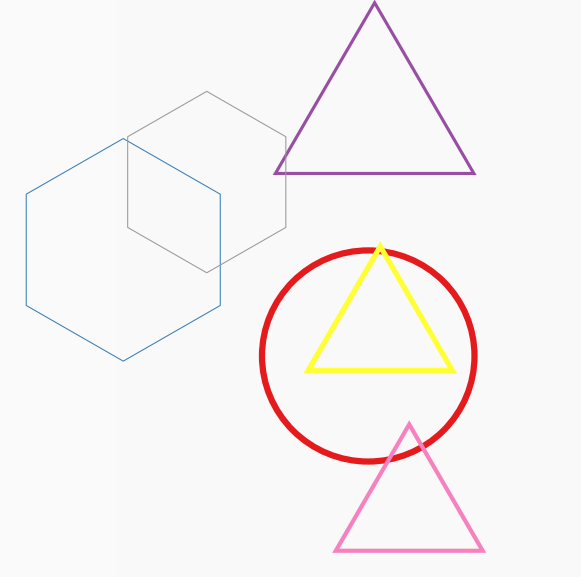[{"shape": "circle", "thickness": 3, "radius": 0.91, "center": [0.634, 0.383]}, {"shape": "hexagon", "thickness": 0.5, "radius": 0.96, "center": [0.212, 0.567]}, {"shape": "triangle", "thickness": 1.5, "radius": 0.99, "center": [0.645, 0.797]}, {"shape": "triangle", "thickness": 2.5, "radius": 0.72, "center": [0.654, 0.429]}, {"shape": "triangle", "thickness": 2, "radius": 0.73, "center": [0.704, 0.118]}, {"shape": "hexagon", "thickness": 0.5, "radius": 0.79, "center": [0.356, 0.684]}]